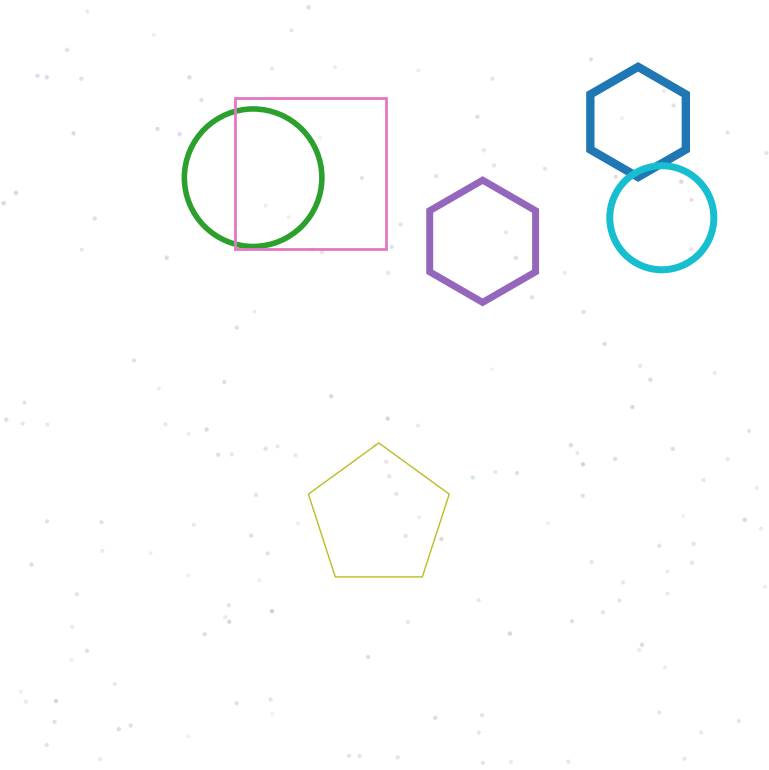[{"shape": "hexagon", "thickness": 3, "radius": 0.36, "center": [0.829, 0.842]}, {"shape": "circle", "thickness": 2, "radius": 0.45, "center": [0.329, 0.769]}, {"shape": "hexagon", "thickness": 2.5, "radius": 0.4, "center": [0.627, 0.687]}, {"shape": "square", "thickness": 1, "radius": 0.49, "center": [0.404, 0.775]}, {"shape": "pentagon", "thickness": 0.5, "radius": 0.48, "center": [0.492, 0.329]}, {"shape": "circle", "thickness": 2.5, "radius": 0.34, "center": [0.859, 0.717]}]